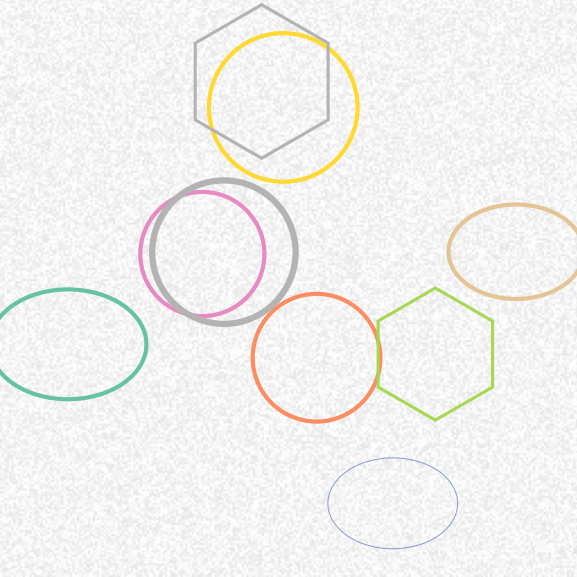[{"shape": "oval", "thickness": 2, "radius": 0.68, "center": [0.118, 0.403]}, {"shape": "circle", "thickness": 2, "radius": 0.55, "center": [0.548, 0.38]}, {"shape": "oval", "thickness": 0.5, "radius": 0.56, "center": [0.68, 0.128]}, {"shape": "circle", "thickness": 2, "radius": 0.54, "center": [0.35, 0.559]}, {"shape": "hexagon", "thickness": 1.5, "radius": 0.57, "center": [0.754, 0.386]}, {"shape": "circle", "thickness": 2, "radius": 0.64, "center": [0.491, 0.813]}, {"shape": "oval", "thickness": 2, "radius": 0.58, "center": [0.894, 0.563]}, {"shape": "circle", "thickness": 3, "radius": 0.62, "center": [0.388, 0.563]}, {"shape": "hexagon", "thickness": 1.5, "radius": 0.66, "center": [0.453, 0.858]}]